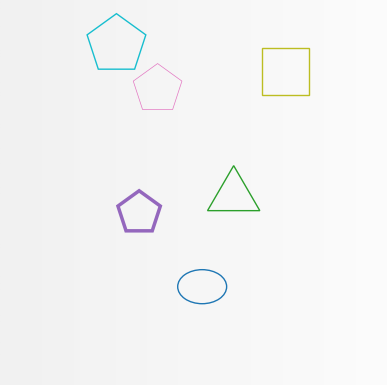[{"shape": "oval", "thickness": 1, "radius": 0.32, "center": [0.522, 0.255]}, {"shape": "triangle", "thickness": 1, "radius": 0.39, "center": [0.603, 0.492]}, {"shape": "pentagon", "thickness": 2.5, "radius": 0.29, "center": [0.359, 0.447]}, {"shape": "pentagon", "thickness": 0.5, "radius": 0.33, "center": [0.407, 0.769]}, {"shape": "square", "thickness": 1, "radius": 0.3, "center": [0.736, 0.814]}, {"shape": "pentagon", "thickness": 1, "radius": 0.4, "center": [0.301, 0.885]}]